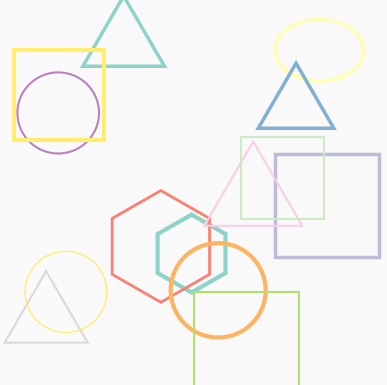[{"shape": "hexagon", "thickness": 3, "radius": 0.51, "center": [0.494, 0.341]}, {"shape": "triangle", "thickness": 2.5, "radius": 0.61, "center": [0.319, 0.889]}, {"shape": "oval", "thickness": 2.5, "radius": 0.57, "center": [0.824, 0.87]}, {"shape": "square", "thickness": 2.5, "radius": 0.67, "center": [0.845, 0.466]}, {"shape": "hexagon", "thickness": 2, "radius": 0.73, "center": [0.415, 0.36]}, {"shape": "triangle", "thickness": 2.5, "radius": 0.56, "center": [0.764, 0.723]}, {"shape": "circle", "thickness": 3, "radius": 0.61, "center": [0.563, 0.246]}, {"shape": "square", "thickness": 1.5, "radius": 0.68, "center": [0.636, 0.105]}, {"shape": "triangle", "thickness": 1.5, "radius": 0.73, "center": [0.654, 0.486]}, {"shape": "triangle", "thickness": 1.5, "radius": 0.62, "center": [0.119, 0.172]}, {"shape": "circle", "thickness": 1.5, "radius": 0.53, "center": [0.15, 0.707]}, {"shape": "square", "thickness": 1.5, "radius": 0.53, "center": [0.73, 0.537]}, {"shape": "circle", "thickness": 1, "radius": 0.53, "center": [0.17, 0.242]}, {"shape": "square", "thickness": 3, "radius": 0.58, "center": [0.153, 0.753]}]